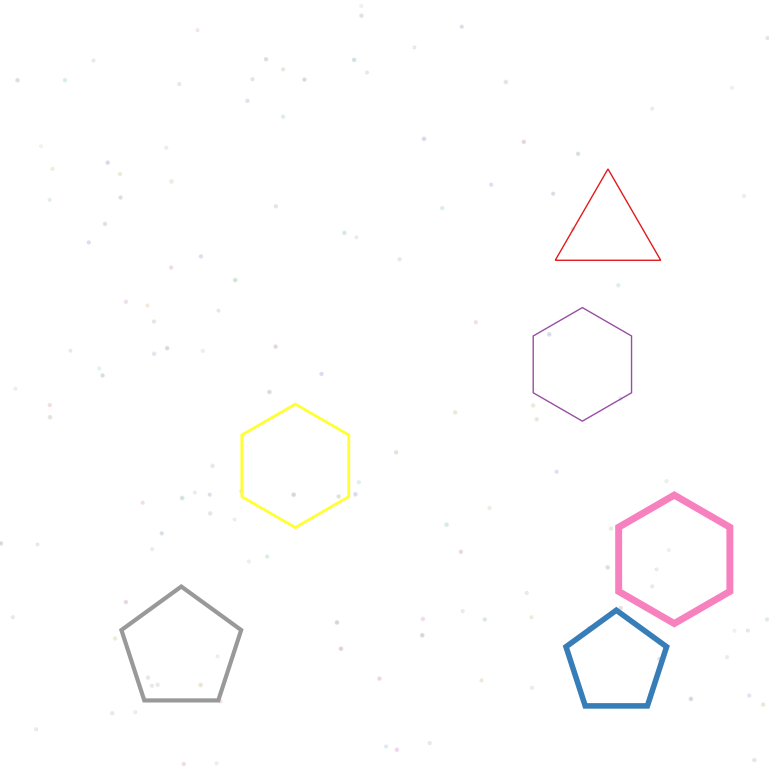[{"shape": "triangle", "thickness": 0.5, "radius": 0.4, "center": [0.79, 0.702]}, {"shape": "pentagon", "thickness": 2, "radius": 0.34, "center": [0.8, 0.139]}, {"shape": "hexagon", "thickness": 0.5, "radius": 0.37, "center": [0.756, 0.527]}, {"shape": "hexagon", "thickness": 1, "radius": 0.4, "center": [0.384, 0.395]}, {"shape": "hexagon", "thickness": 2.5, "radius": 0.42, "center": [0.876, 0.274]}, {"shape": "pentagon", "thickness": 1.5, "radius": 0.41, "center": [0.235, 0.156]}]